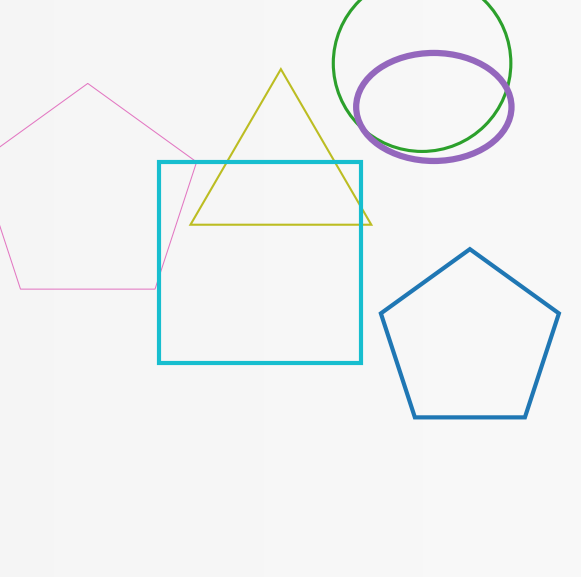[{"shape": "pentagon", "thickness": 2, "radius": 0.81, "center": [0.808, 0.407]}, {"shape": "circle", "thickness": 1.5, "radius": 0.76, "center": [0.726, 0.89]}, {"shape": "oval", "thickness": 3, "radius": 0.67, "center": [0.746, 0.814]}, {"shape": "pentagon", "thickness": 0.5, "radius": 0.98, "center": [0.151, 0.658]}, {"shape": "triangle", "thickness": 1, "radius": 0.9, "center": [0.483, 0.7]}, {"shape": "square", "thickness": 2, "radius": 0.87, "center": [0.447, 0.544]}]